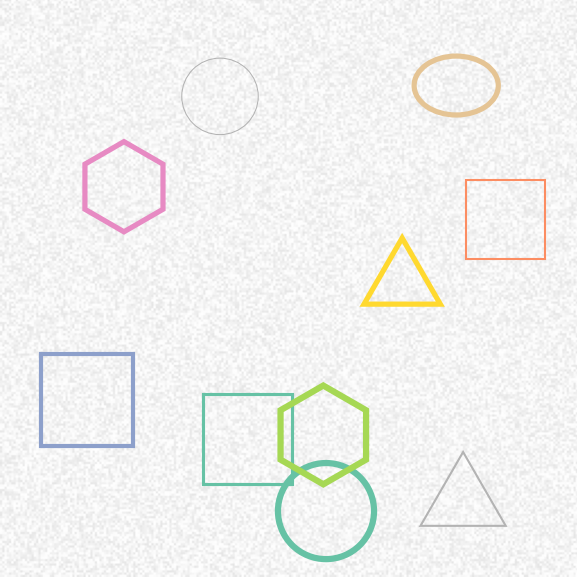[{"shape": "square", "thickness": 1.5, "radius": 0.39, "center": [0.428, 0.239]}, {"shape": "circle", "thickness": 3, "radius": 0.42, "center": [0.565, 0.114]}, {"shape": "square", "thickness": 1, "radius": 0.34, "center": [0.875, 0.618]}, {"shape": "square", "thickness": 2, "radius": 0.4, "center": [0.15, 0.307]}, {"shape": "hexagon", "thickness": 2.5, "radius": 0.39, "center": [0.215, 0.676]}, {"shape": "hexagon", "thickness": 3, "radius": 0.43, "center": [0.56, 0.246]}, {"shape": "triangle", "thickness": 2.5, "radius": 0.38, "center": [0.696, 0.511]}, {"shape": "oval", "thickness": 2.5, "radius": 0.36, "center": [0.79, 0.851]}, {"shape": "circle", "thickness": 0.5, "radius": 0.33, "center": [0.381, 0.832]}, {"shape": "triangle", "thickness": 1, "radius": 0.43, "center": [0.802, 0.131]}]